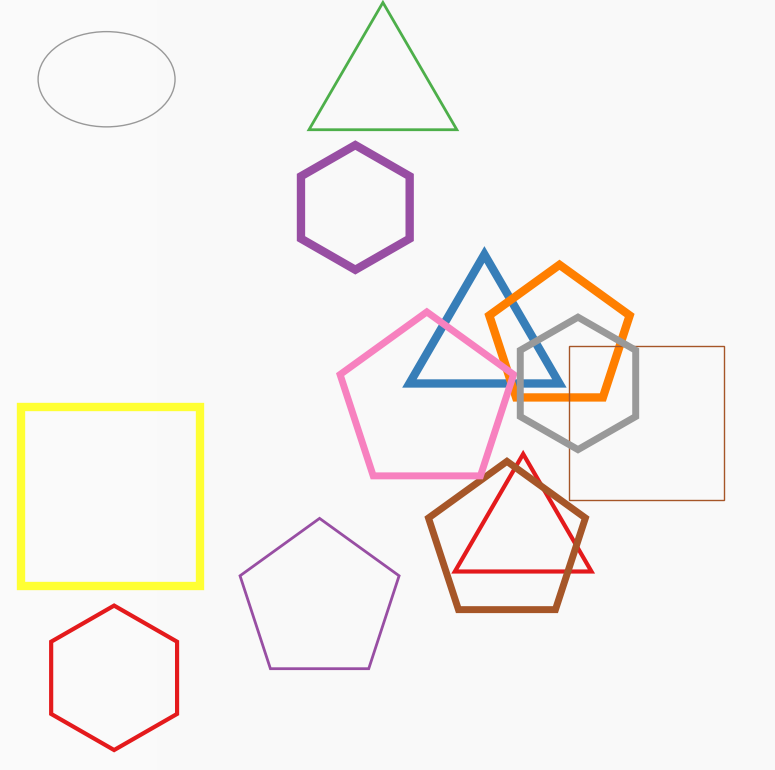[{"shape": "hexagon", "thickness": 1.5, "radius": 0.47, "center": [0.147, 0.12]}, {"shape": "triangle", "thickness": 1.5, "radius": 0.51, "center": [0.675, 0.309]}, {"shape": "triangle", "thickness": 3, "radius": 0.56, "center": [0.625, 0.558]}, {"shape": "triangle", "thickness": 1, "radius": 0.55, "center": [0.494, 0.887]}, {"shape": "hexagon", "thickness": 3, "radius": 0.4, "center": [0.458, 0.731]}, {"shape": "pentagon", "thickness": 1, "radius": 0.54, "center": [0.412, 0.219]}, {"shape": "pentagon", "thickness": 3, "radius": 0.48, "center": [0.722, 0.561]}, {"shape": "square", "thickness": 3, "radius": 0.58, "center": [0.143, 0.355]}, {"shape": "square", "thickness": 0.5, "radius": 0.5, "center": [0.835, 0.451]}, {"shape": "pentagon", "thickness": 2.5, "radius": 0.53, "center": [0.654, 0.294]}, {"shape": "pentagon", "thickness": 2.5, "radius": 0.59, "center": [0.551, 0.477]}, {"shape": "oval", "thickness": 0.5, "radius": 0.44, "center": [0.138, 0.897]}, {"shape": "hexagon", "thickness": 2.5, "radius": 0.43, "center": [0.746, 0.502]}]